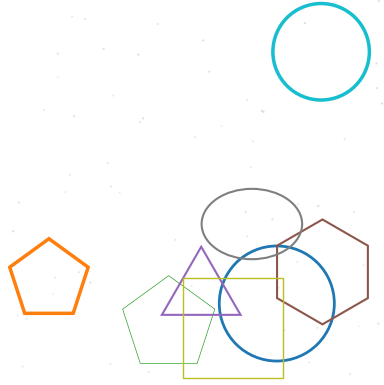[{"shape": "circle", "thickness": 2, "radius": 0.75, "center": [0.719, 0.212]}, {"shape": "pentagon", "thickness": 2.5, "radius": 0.54, "center": [0.127, 0.273]}, {"shape": "pentagon", "thickness": 0.5, "radius": 0.63, "center": [0.438, 0.158]}, {"shape": "triangle", "thickness": 1.5, "radius": 0.59, "center": [0.523, 0.241]}, {"shape": "hexagon", "thickness": 1.5, "radius": 0.68, "center": [0.838, 0.294]}, {"shape": "oval", "thickness": 1.5, "radius": 0.65, "center": [0.654, 0.418]}, {"shape": "square", "thickness": 1, "radius": 0.65, "center": [0.604, 0.148]}, {"shape": "circle", "thickness": 2.5, "radius": 0.63, "center": [0.834, 0.866]}]